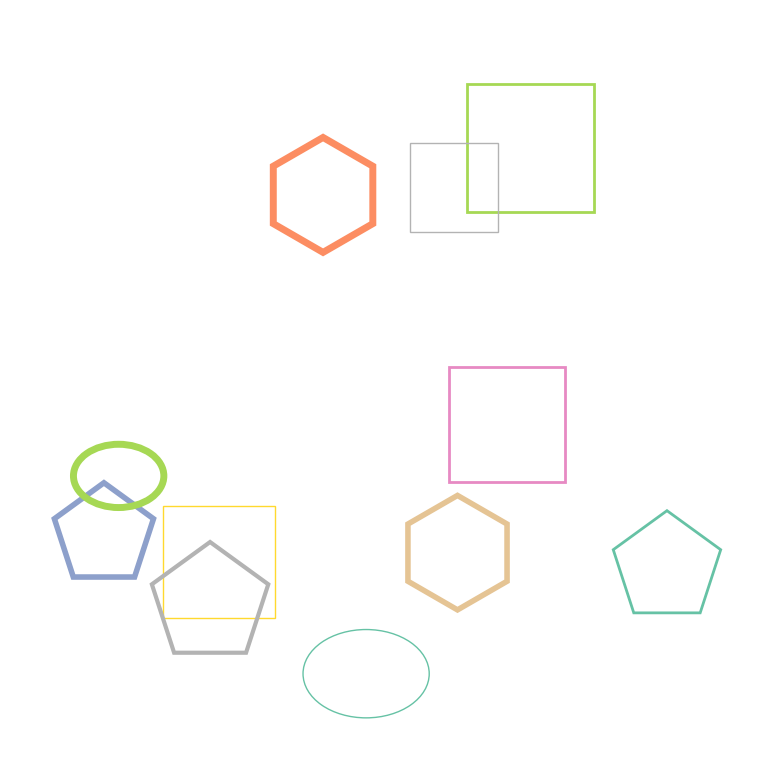[{"shape": "pentagon", "thickness": 1, "radius": 0.37, "center": [0.866, 0.263]}, {"shape": "oval", "thickness": 0.5, "radius": 0.41, "center": [0.475, 0.125]}, {"shape": "hexagon", "thickness": 2.5, "radius": 0.37, "center": [0.42, 0.747]}, {"shape": "pentagon", "thickness": 2, "radius": 0.34, "center": [0.135, 0.305]}, {"shape": "square", "thickness": 1, "radius": 0.38, "center": [0.658, 0.449]}, {"shape": "oval", "thickness": 2.5, "radius": 0.29, "center": [0.154, 0.382]}, {"shape": "square", "thickness": 1, "radius": 0.42, "center": [0.689, 0.808]}, {"shape": "square", "thickness": 0.5, "radius": 0.37, "center": [0.284, 0.27]}, {"shape": "hexagon", "thickness": 2, "radius": 0.37, "center": [0.594, 0.282]}, {"shape": "pentagon", "thickness": 1.5, "radius": 0.4, "center": [0.273, 0.217]}, {"shape": "square", "thickness": 0.5, "radius": 0.29, "center": [0.59, 0.756]}]